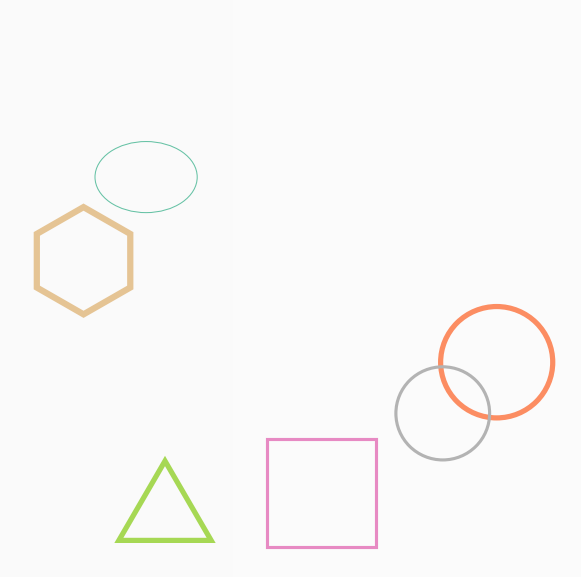[{"shape": "oval", "thickness": 0.5, "radius": 0.44, "center": [0.251, 0.693]}, {"shape": "circle", "thickness": 2.5, "radius": 0.48, "center": [0.855, 0.372]}, {"shape": "square", "thickness": 1.5, "radius": 0.47, "center": [0.553, 0.146]}, {"shape": "triangle", "thickness": 2.5, "radius": 0.46, "center": [0.284, 0.109]}, {"shape": "hexagon", "thickness": 3, "radius": 0.46, "center": [0.144, 0.548]}, {"shape": "circle", "thickness": 1.5, "radius": 0.4, "center": [0.762, 0.283]}]